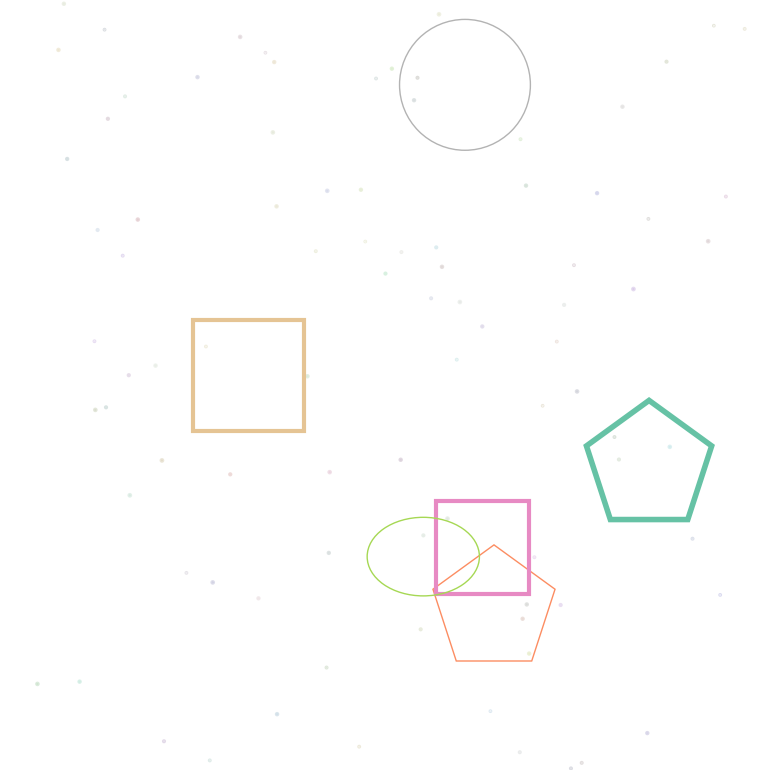[{"shape": "pentagon", "thickness": 2, "radius": 0.43, "center": [0.843, 0.394]}, {"shape": "pentagon", "thickness": 0.5, "radius": 0.42, "center": [0.642, 0.209]}, {"shape": "square", "thickness": 1.5, "radius": 0.3, "center": [0.627, 0.289]}, {"shape": "oval", "thickness": 0.5, "radius": 0.36, "center": [0.55, 0.277]}, {"shape": "square", "thickness": 1.5, "radius": 0.36, "center": [0.323, 0.512]}, {"shape": "circle", "thickness": 0.5, "radius": 0.42, "center": [0.604, 0.89]}]